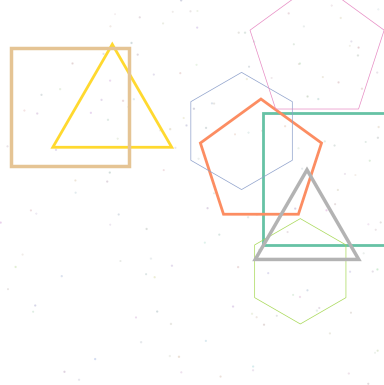[{"shape": "square", "thickness": 2, "radius": 0.86, "center": [0.855, 0.534]}, {"shape": "pentagon", "thickness": 2, "radius": 0.83, "center": [0.678, 0.577]}, {"shape": "hexagon", "thickness": 0.5, "radius": 0.76, "center": [0.627, 0.66]}, {"shape": "pentagon", "thickness": 0.5, "radius": 0.92, "center": [0.824, 0.865]}, {"shape": "hexagon", "thickness": 0.5, "radius": 0.68, "center": [0.78, 0.295]}, {"shape": "triangle", "thickness": 2, "radius": 0.89, "center": [0.292, 0.707]}, {"shape": "square", "thickness": 2.5, "radius": 0.77, "center": [0.182, 0.722]}, {"shape": "triangle", "thickness": 2.5, "radius": 0.78, "center": [0.797, 0.404]}]